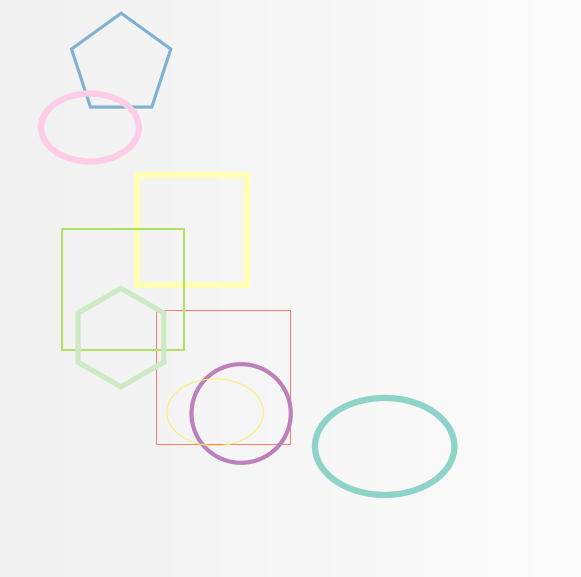[{"shape": "oval", "thickness": 3, "radius": 0.6, "center": [0.662, 0.226]}, {"shape": "square", "thickness": 3, "radius": 0.47, "center": [0.33, 0.601]}, {"shape": "square", "thickness": 0.5, "radius": 0.58, "center": [0.384, 0.346]}, {"shape": "pentagon", "thickness": 1.5, "radius": 0.45, "center": [0.208, 0.886]}, {"shape": "square", "thickness": 1, "radius": 0.52, "center": [0.212, 0.497]}, {"shape": "oval", "thickness": 3, "radius": 0.42, "center": [0.155, 0.778]}, {"shape": "circle", "thickness": 2, "radius": 0.43, "center": [0.415, 0.283]}, {"shape": "hexagon", "thickness": 2.5, "radius": 0.43, "center": [0.208, 0.415]}, {"shape": "oval", "thickness": 0.5, "radius": 0.41, "center": [0.37, 0.285]}]